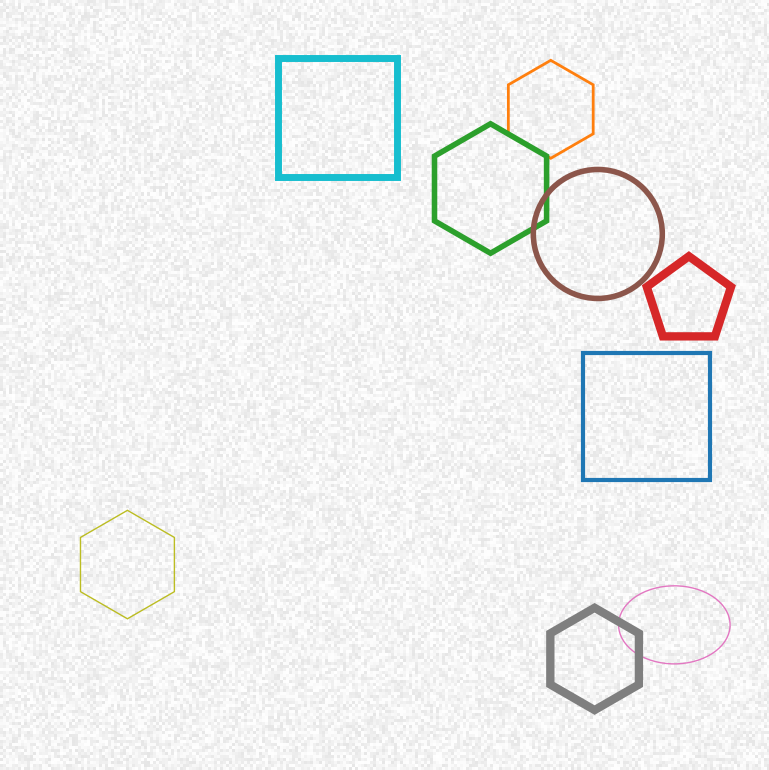[{"shape": "square", "thickness": 1.5, "radius": 0.41, "center": [0.839, 0.459]}, {"shape": "hexagon", "thickness": 1, "radius": 0.32, "center": [0.715, 0.858]}, {"shape": "hexagon", "thickness": 2, "radius": 0.42, "center": [0.637, 0.755]}, {"shape": "pentagon", "thickness": 3, "radius": 0.29, "center": [0.895, 0.61]}, {"shape": "circle", "thickness": 2, "radius": 0.42, "center": [0.776, 0.696]}, {"shape": "oval", "thickness": 0.5, "radius": 0.36, "center": [0.876, 0.189]}, {"shape": "hexagon", "thickness": 3, "radius": 0.33, "center": [0.772, 0.144]}, {"shape": "hexagon", "thickness": 0.5, "radius": 0.35, "center": [0.165, 0.267]}, {"shape": "square", "thickness": 2.5, "radius": 0.39, "center": [0.439, 0.847]}]